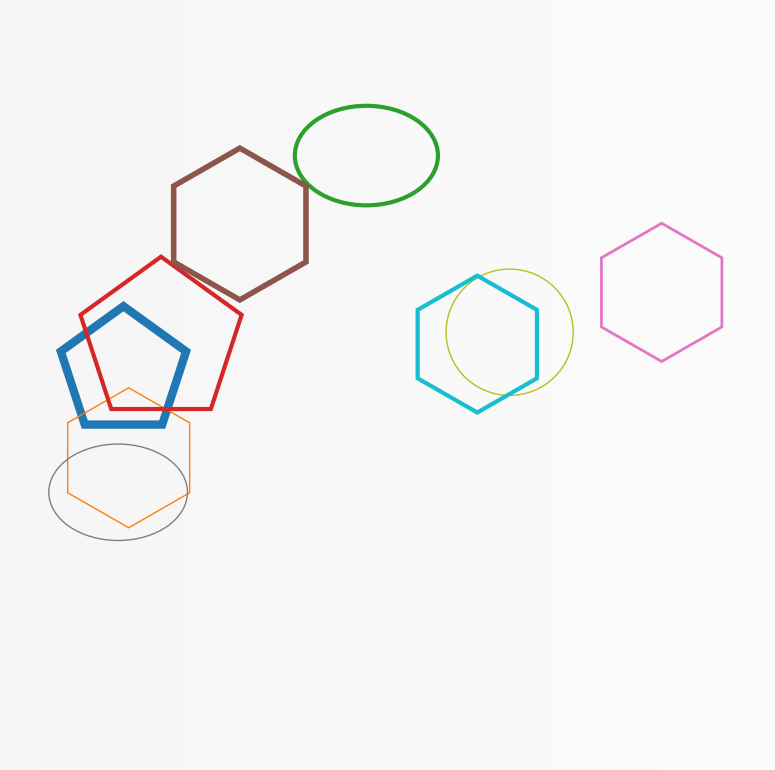[{"shape": "pentagon", "thickness": 3, "radius": 0.42, "center": [0.159, 0.517]}, {"shape": "hexagon", "thickness": 0.5, "radius": 0.45, "center": [0.166, 0.405]}, {"shape": "oval", "thickness": 1.5, "radius": 0.46, "center": [0.473, 0.798]}, {"shape": "pentagon", "thickness": 1.5, "radius": 0.55, "center": [0.208, 0.557]}, {"shape": "hexagon", "thickness": 2, "radius": 0.49, "center": [0.309, 0.709]}, {"shape": "hexagon", "thickness": 1, "radius": 0.45, "center": [0.854, 0.62]}, {"shape": "oval", "thickness": 0.5, "radius": 0.45, "center": [0.152, 0.361]}, {"shape": "circle", "thickness": 0.5, "radius": 0.41, "center": [0.658, 0.569]}, {"shape": "hexagon", "thickness": 1.5, "radius": 0.44, "center": [0.616, 0.553]}]